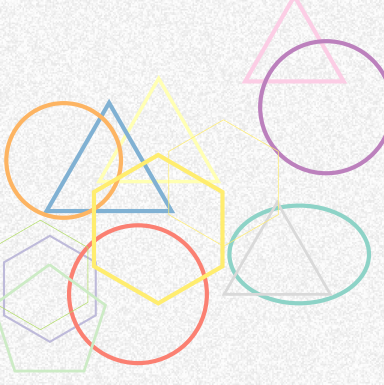[{"shape": "oval", "thickness": 3, "radius": 0.91, "center": [0.777, 0.339]}, {"shape": "triangle", "thickness": 2.5, "radius": 0.89, "center": [0.412, 0.618]}, {"shape": "hexagon", "thickness": 1.5, "radius": 0.69, "center": [0.13, 0.25]}, {"shape": "circle", "thickness": 3, "radius": 0.89, "center": [0.358, 0.236]}, {"shape": "triangle", "thickness": 3, "radius": 0.94, "center": [0.283, 0.545]}, {"shape": "circle", "thickness": 3, "radius": 0.74, "center": [0.165, 0.583]}, {"shape": "hexagon", "thickness": 0.5, "radius": 0.71, "center": [0.105, 0.286]}, {"shape": "triangle", "thickness": 3, "radius": 0.74, "center": [0.765, 0.862]}, {"shape": "triangle", "thickness": 2, "radius": 0.8, "center": [0.72, 0.315]}, {"shape": "circle", "thickness": 3, "radius": 0.86, "center": [0.847, 0.722]}, {"shape": "pentagon", "thickness": 2, "radius": 0.76, "center": [0.128, 0.16]}, {"shape": "hexagon", "thickness": 0.5, "radius": 0.82, "center": [0.581, 0.525]}, {"shape": "hexagon", "thickness": 3, "radius": 0.96, "center": [0.411, 0.405]}]